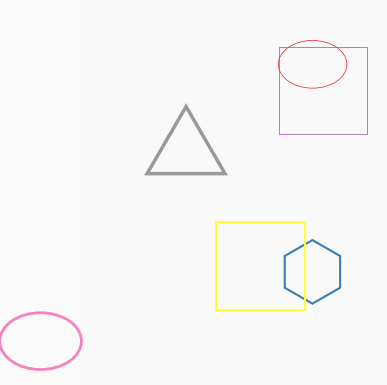[{"shape": "oval", "thickness": 0.5, "radius": 0.44, "center": [0.807, 0.833]}, {"shape": "hexagon", "thickness": 1.5, "radius": 0.41, "center": [0.806, 0.294]}, {"shape": "square", "thickness": 0.5, "radius": 0.57, "center": [0.834, 0.765]}, {"shape": "square", "thickness": 1.5, "radius": 0.57, "center": [0.672, 0.308]}, {"shape": "oval", "thickness": 2, "radius": 0.53, "center": [0.105, 0.114]}, {"shape": "triangle", "thickness": 2.5, "radius": 0.58, "center": [0.48, 0.607]}]